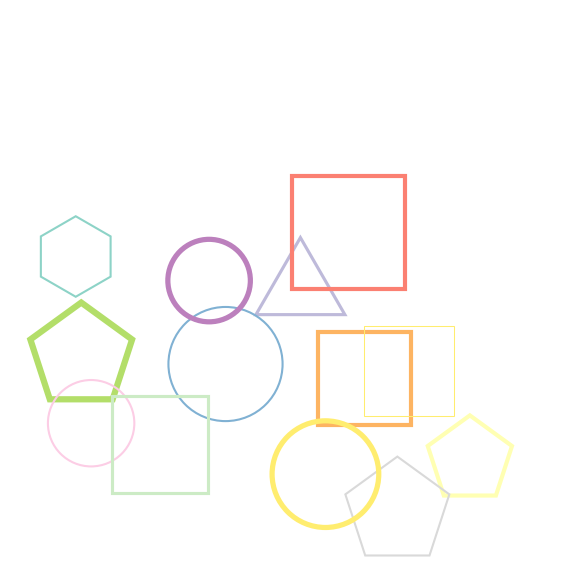[{"shape": "hexagon", "thickness": 1, "radius": 0.35, "center": [0.131, 0.555]}, {"shape": "pentagon", "thickness": 2, "radius": 0.38, "center": [0.814, 0.203]}, {"shape": "triangle", "thickness": 1.5, "radius": 0.44, "center": [0.52, 0.499]}, {"shape": "square", "thickness": 2, "radius": 0.49, "center": [0.603, 0.597]}, {"shape": "circle", "thickness": 1, "radius": 0.49, "center": [0.39, 0.369]}, {"shape": "square", "thickness": 2, "radius": 0.4, "center": [0.631, 0.344]}, {"shape": "pentagon", "thickness": 3, "radius": 0.46, "center": [0.141, 0.383]}, {"shape": "circle", "thickness": 1, "radius": 0.37, "center": [0.158, 0.266]}, {"shape": "pentagon", "thickness": 1, "radius": 0.47, "center": [0.688, 0.114]}, {"shape": "circle", "thickness": 2.5, "radius": 0.36, "center": [0.362, 0.513]}, {"shape": "square", "thickness": 1.5, "radius": 0.42, "center": [0.278, 0.23]}, {"shape": "circle", "thickness": 2.5, "radius": 0.46, "center": [0.564, 0.178]}, {"shape": "square", "thickness": 0.5, "radius": 0.39, "center": [0.708, 0.357]}]